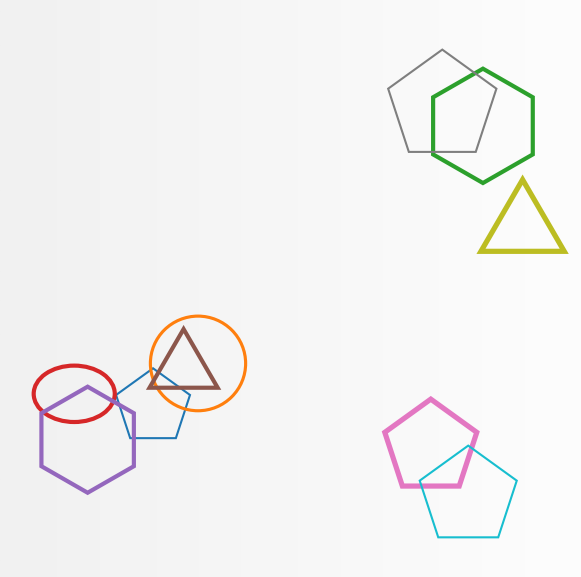[{"shape": "pentagon", "thickness": 1, "radius": 0.33, "center": [0.263, 0.295]}, {"shape": "circle", "thickness": 1.5, "radius": 0.41, "center": [0.341, 0.37]}, {"shape": "hexagon", "thickness": 2, "radius": 0.49, "center": [0.831, 0.781]}, {"shape": "oval", "thickness": 2, "radius": 0.35, "center": [0.128, 0.317]}, {"shape": "hexagon", "thickness": 2, "radius": 0.46, "center": [0.151, 0.238]}, {"shape": "triangle", "thickness": 2, "radius": 0.34, "center": [0.316, 0.362]}, {"shape": "pentagon", "thickness": 2.5, "radius": 0.42, "center": [0.741, 0.225]}, {"shape": "pentagon", "thickness": 1, "radius": 0.49, "center": [0.761, 0.815]}, {"shape": "triangle", "thickness": 2.5, "radius": 0.41, "center": [0.899, 0.605]}, {"shape": "pentagon", "thickness": 1, "radius": 0.44, "center": [0.806, 0.14]}]